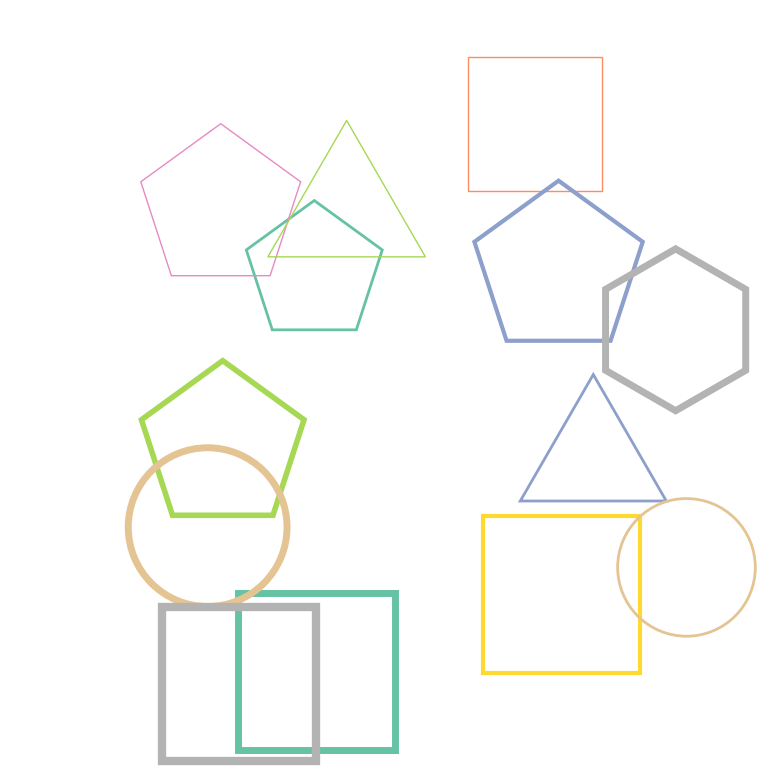[{"shape": "square", "thickness": 2.5, "radius": 0.51, "center": [0.411, 0.128]}, {"shape": "pentagon", "thickness": 1, "radius": 0.46, "center": [0.408, 0.647]}, {"shape": "square", "thickness": 0.5, "radius": 0.43, "center": [0.695, 0.839]}, {"shape": "triangle", "thickness": 1, "radius": 0.55, "center": [0.771, 0.404]}, {"shape": "pentagon", "thickness": 1.5, "radius": 0.57, "center": [0.725, 0.65]}, {"shape": "pentagon", "thickness": 0.5, "radius": 0.55, "center": [0.287, 0.73]}, {"shape": "triangle", "thickness": 0.5, "radius": 0.59, "center": [0.45, 0.725]}, {"shape": "pentagon", "thickness": 2, "radius": 0.56, "center": [0.289, 0.421]}, {"shape": "square", "thickness": 1.5, "radius": 0.51, "center": [0.729, 0.228]}, {"shape": "circle", "thickness": 1, "radius": 0.45, "center": [0.892, 0.263]}, {"shape": "circle", "thickness": 2.5, "radius": 0.52, "center": [0.27, 0.315]}, {"shape": "hexagon", "thickness": 2.5, "radius": 0.53, "center": [0.877, 0.572]}, {"shape": "square", "thickness": 3, "radius": 0.5, "center": [0.31, 0.112]}]